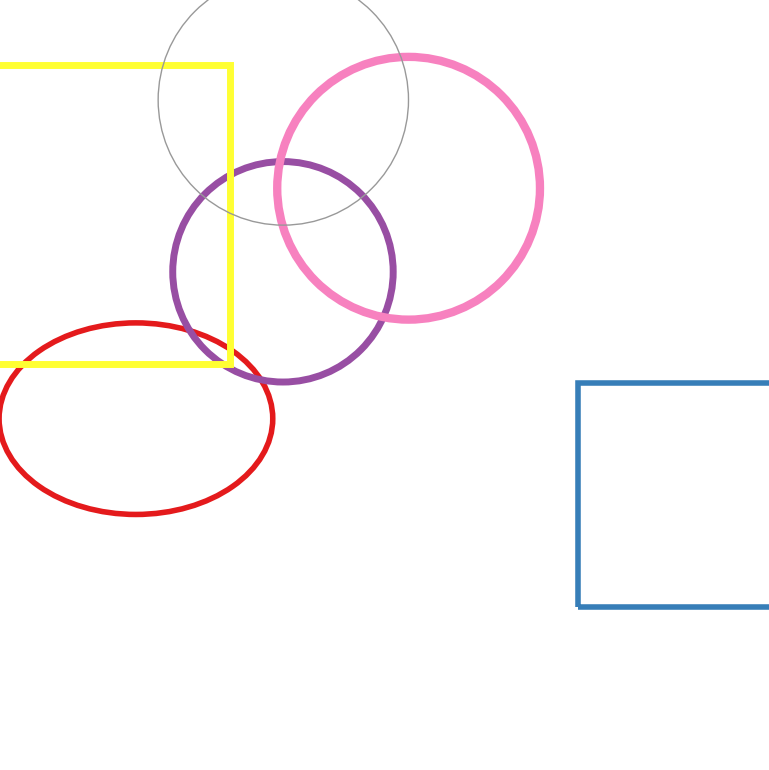[{"shape": "oval", "thickness": 2, "radius": 0.89, "center": [0.177, 0.456]}, {"shape": "square", "thickness": 2, "radius": 0.72, "center": [0.896, 0.357]}, {"shape": "circle", "thickness": 2.5, "radius": 0.72, "center": [0.367, 0.647]}, {"shape": "square", "thickness": 2.5, "radius": 0.97, "center": [0.105, 0.721]}, {"shape": "circle", "thickness": 3, "radius": 0.85, "center": [0.531, 0.756]}, {"shape": "circle", "thickness": 0.5, "radius": 0.81, "center": [0.368, 0.87]}]